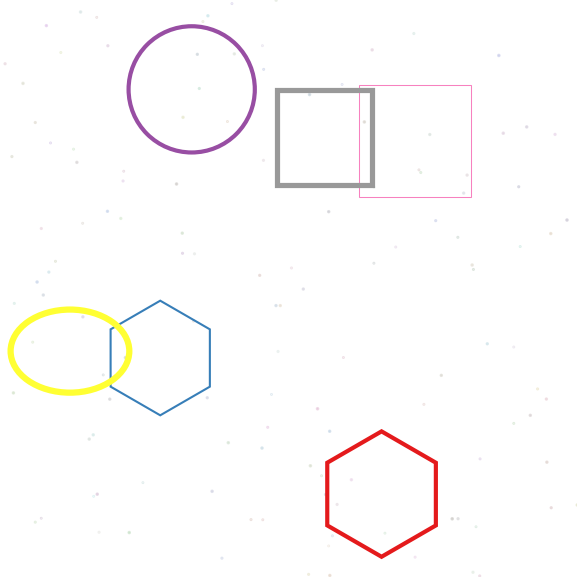[{"shape": "hexagon", "thickness": 2, "radius": 0.54, "center": [0.661, 0.144]}, {"shape": "hexagon", "thickness": 1, "radius": 0.5, "center": [0.277, 0.379]}, {"shape": "circle", "thickness": 2, "radius": 0.55, "center": [0.332, 0.844]}, {"shape": "oval", "thickness": 3, "radius": 0.51, "center": [0.121, 0.391]}, {"shape": "square", "thickness": 0.5, "radius": 0.49, "center": [0.719, 0.755]}, {"shape": "square", "thickness": 2.5, "radius": 0.41, "center": [0.562, 0.76]}]